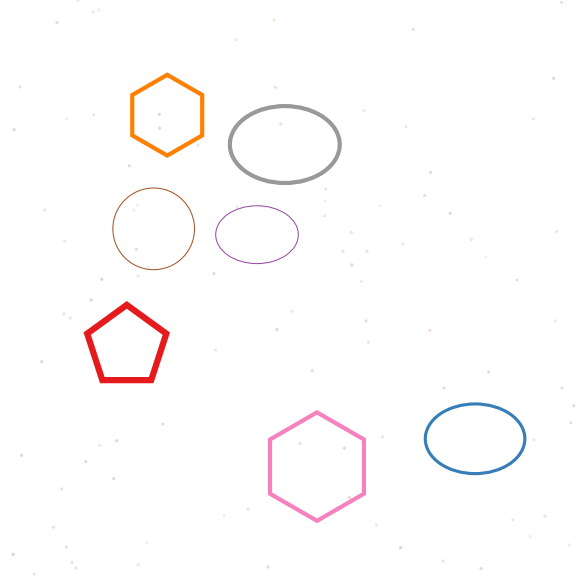[{"shape": "pentagon", "thickness": 3, "radius": 0.36, "center": [0.22, 0.399]}, {"shape": "oval", "thickness": 1.5, "radius": 0.43, "center": [0.823, 0.239]}, {"shape": "oval", "thickness": 0.5, "radius": 0.36, "center": [0.445, 0.593]}, {"shape": "hexagon", "thickness": 2, "radius": 0.35, "center": [0.29, 0.8]}, {"shape": "circle", "thickness": 0.5, "radius": 0.35, "center": [0.266, 0.603]}, {"shape": "hexagon", "thickness": 2, "radius": 0.47, "center": [0.549, 0.191]}, {"shape": "oval", "thickness": 2, "radius": 0.48, "center": [0.493, 0.749]}]